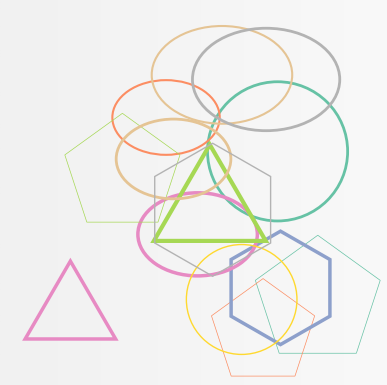[{"shape": "circle", "thickness": 2, "radius": 0.9, "center": [0.716, 0.607]}, {"shape": "pentagon", "thickness": 0.5, "radius": 0.85, "center": [0.82, 0.22]}, {"shape": "oval", "thickness": 1.5, "radius": 0.69, "center": [0.428, 0.695]}, {"shape": "pentagon", "thickness": 0.5, "radius": 0.7, "center": [0.679, 0.136]}, {"shape": "hexagon", "thickness": 2.5, "radius": 0.74, "center": [0.724, 0.252]}, {"shape": "triangle", "thickness": 2.5, "radius": 0.67, "center": [0.182, 0.187]}, {"shape": "oval", "thickness": 2.5, "radius": 0.77, "center": [0.51, 0.391]}, {"shape": "pentagon", "thickness": 0.5, "radius": 0.78, "center": [0.316, 0.549]}, {"shape": "triangle", "thickness": 3, "radius": 0.83, "center": [0.541, 0.458]}, {"shape": "circle", "thickness": 1, "radius": 0.71, "center": [0.624, 0.222]}, {"shape": "oval", "thickness": 1.5, "radius": 0.91, "center": [0.573, 0.806]}, {"shape": "oval", "thickness": 2, "radius": 0.74, "center": [0.448, 0.587]}, {"shape": "oval", "thickness": 2, "radius": 0.95, "center": [0.687, 0.794]}, {"shape": "hexagon", "thickness": 1, "radius": 0.86, "center": [0.549, 0.455]}]